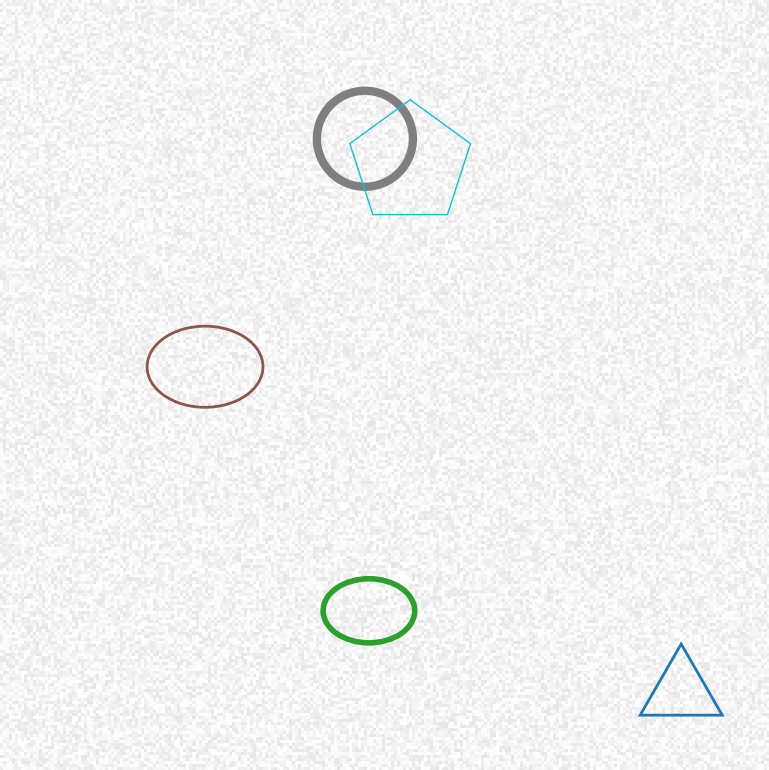[{"shape": "triangle", "thickness": 1, "radius": 0.31, "center": [0.885, 0.102]}, {"shape": "oval", "thickness": 2, "radius": 0.3, "center": [0.479, 0.207]}, {"shape": "oval", "thickness": 1, "radius": 0.38, "center": [0.266, 0.524]}, {"shape": "circle", "thickness": 3, "radius": 0.31, "center": [0.474, 0.82]}, {"shape": "pentagon", "thickness": 0.5, "radius": 0.41, "center": [0.533, 0.788]}]